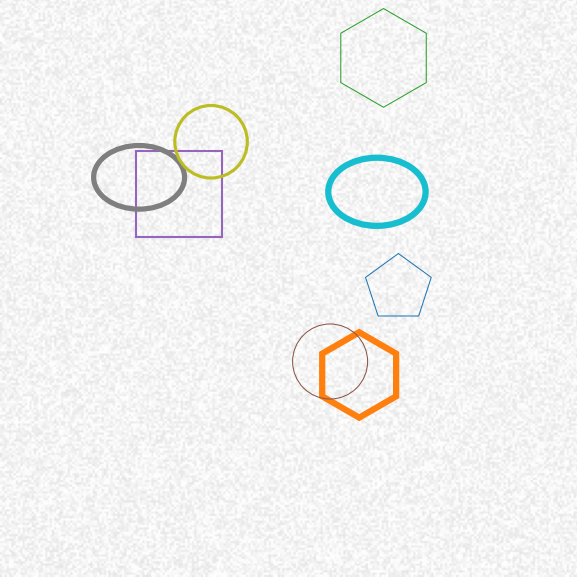[{"shape": "pentagon", "thickness": 0.5, "radius": 0.3, "center": [0.69, 0.5]}, {"shape": "hexagon", "thickness": 3, "radius": 0.37, "center": [0.622, 0.35]}, {"shape": "hexagon", "thickness": 0.5, "radius": 0.43, "center": [0.664, 0.899]}, {"shape": "square", "thickness": 1, "radius": 0.37, "center": [0.31, 0.664]}, {"shape": "circle", "thickness": 0.5, "radius": 0.32, "center": [0.572, 0.373]}, {"shape": "oval", "thickness": 2.5, "radius": 0.39, "center": [0.241, 0.692]}, {"shape": "circle", "thickness": 1.5, "radius": 0.31, "center": [0.365, 0.754]}, {"shape": "oval", "thickness": 3, "radius": 0.42, "center": [0.653, 0.667]}]